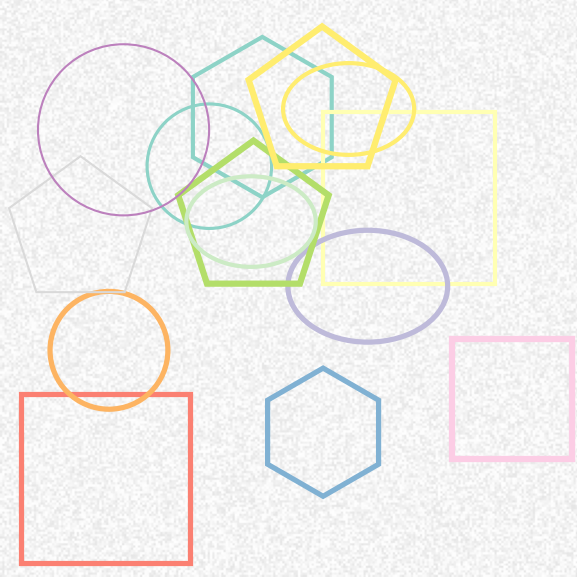[{"shape": "hexagon", "thickness": 2, "radius": 0.69, "center": [0.454, 0.796]}, {"shape": "circle", "thickness": 1.5, "radius": 0.54, "center": [0.362, 0.711]}, {"shape": "square", "thickness": 2, "radius": 0.74, "center": [0.708, 0.657]}, {"shape": "oval", "thickness": 2.5, "radius": 0.69, "center": [0.637, 0.504]}, {"shape": "square", "thickness": 2.5, "radius": 0.73, "center": [0.182, 0.171]}, {"shape": "hexagon", "thickness": 2.5, "radius": 0.55, "center": [0.559, 0.251]}, {"shape": "circle", "thickness": 2.5, "radius": 0.51, "center": [0.189, 0.393]}, {"shape": "pentagon", "thickness": 3, "radius": 0.68, "center": [0.439, 0.619]}, {"shape": "square", "thickness": 3, "radius": 0.52, "center": [0.887, 0.308]}, {"shape": "pentagon", "thickness": 1, "radius": 0.65, "center": [0.139, 0.599]}, {"shape": "circle", "thickness": 1, "radius": 0.74, "center": [0.214, 0.774]}, {"shape": "oval", "thickness": 2, "radius": 0.56, "center": [0.435, 0.615]}, {"shape": "pentagon", "thickness": 3, "radius": 0.67, "center": [0.558, 0.819]}, {"shape": "oval", "thickness": 2, "radius": 0.57, "center": [0.604, 0.81]}]